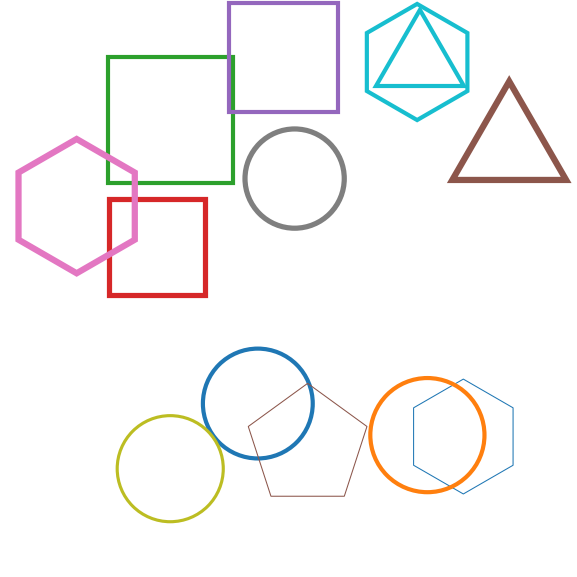[{"shape": "circle", "thickness": 2, "radius": 0.48, "center": [0.446, 0.3]}, {"shape": "hexagon", "thickness": 0.5, "radius": 0.5, "center": [0.802, 0.243]}, {"shape": "circle", "thickness": 2, "radius": 0.49, "center": [0.74, 0.246]}, {"shape": "square", "thickness": 2, "radius": 0.54, "center": [0.296, 0.791]}, {"shape": "square", "thickness": 2.5, "radius": 0.42, "center": [0.272, 0.572]}, {"shape": "square", "thickness": 2, "radius": 0.47, "center": [0.491, 0.9]}, {"shape": "pentagon", "thickness": 0.5, "radius": 0.54, "center": [0.533, 0.227]}, {"shape": "triangle", "thickness": 3, "radius": 0.57, "center": [0.882, 0.744]}, {"shape": "hexagon", "thickness": 3, "radius": 0.58, "center": [0.133, 0.642]}, {"shape": "circle", "thickness": 2.5, "radius": 0.43, "center": [0.51, 0.69]}, {"shape": "circle", "thickness": 1.5, "radius": 0.46, "center": [0.295, 0.188]}, {"shape": "triangle", "thickness": 2, "radius": 0.44, "center": [0.727, 0.894]}, {"shape": "hexagon", "thickness": 2, "radius": 0.5, "center": [0.722, 0.892]}]